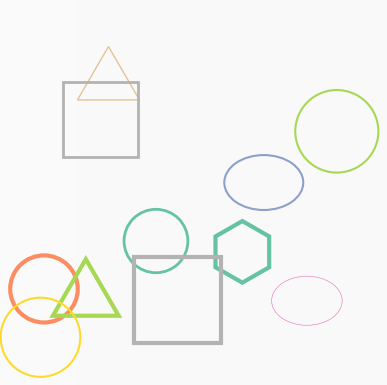[{"shape": "circle", "thickness": 2, "radius": 0.41, "center": [0.402, 0.374]}, {"shape": "hexagon", "thickness": 3, "radius": 0.4, "center": [0.625, 0.346]}, {"shape": "circle", "thickness": 3, "radius": 0.44, "center": [0.113, 0.249]}, {"shape": "oval", "thickness": 1.5, "radius": 0.51, "center": [0.681, 0.526]}, {"shape": "oval", "thickness": 0.5, "radius": 0.46, "center": [0.792, 0.219]}, {"shape": "triangle", "thickness": 3, "radius": 0.49, "center": [0.221, 0.229]}, {"shape": "circle", "thickness": 1.5, "radius": 0.54, "center": [0.869, 0.659]}, {"shape": "circle", "thickness": 1.5, "radius": 0.51, "center": [0.104, 0.124]}, {"shape": "triangle", "thickness": 1, "radius": 0.46, "center": [0.28, 0.787]}, {"shape": "square", "thickness": 2, "radius": 0.48, "center": [0.259, 0.689]}, {"shape": "square", "thickness": 3, "radius": 0.56, "center": [0.458, 0.22]}]